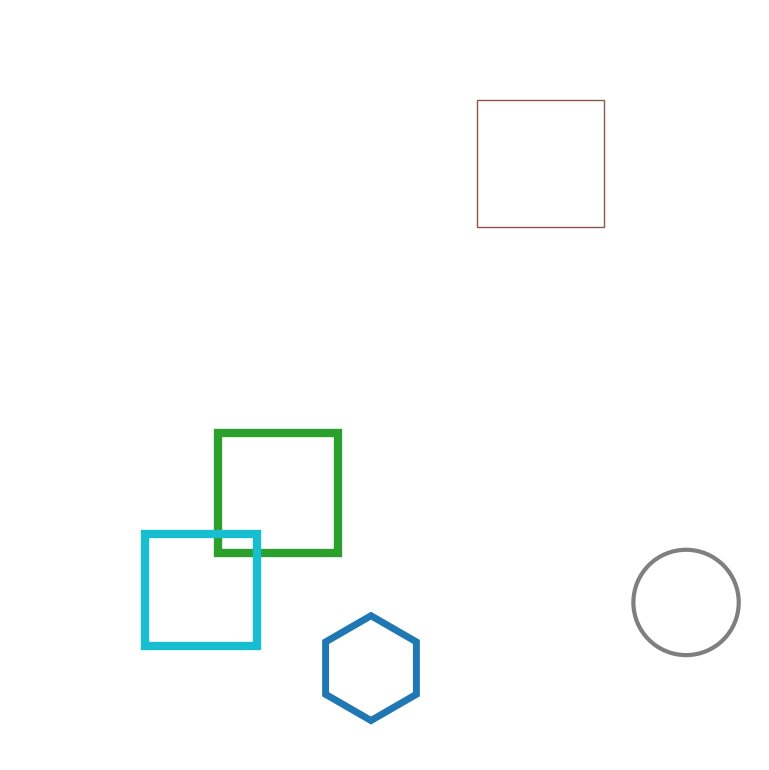[{"shape": "hexagon", "thickness": 2.5, "radius": 0.34, "center": [0.482, 0.132]}, {"shape": "square", "thickness": 3, "radius": 0.39, "center": [0.361, 0.36]}, {"shape": "square", "thickness": 0.5, "radius": 0.41, "center": [0.702, 0.788]}, {"shape": "circle", "thickness": 1.5, "radius": 0.34, "center": [0.891, 0.218]}, {"shape": "square", "thickness": 3, "radius": 0.37, "center": [0.261, 0.234]}]